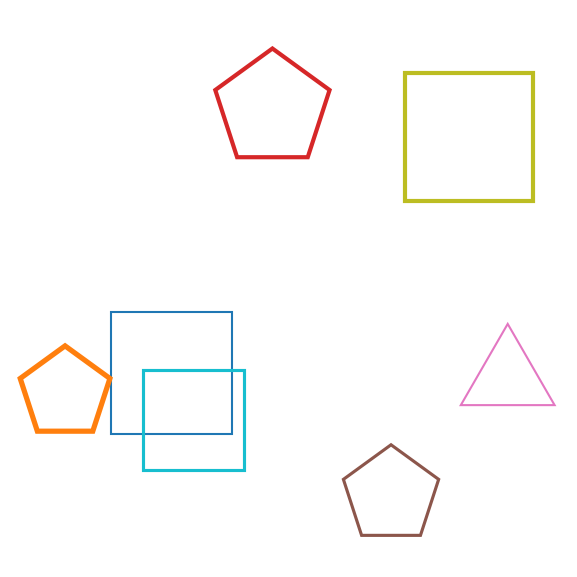[{"shape": "square", "thickness": 1, "radius": 0.53, "center": [0.297, 0.353]}, {"shape": "pentagon", "thickness": 2.5, "radius": 0.41, "center": [0.113, 0.319]}, {"shape": "pentagon", "thickness": 2, "radius": 0.52, "center": [0.472, 0.811]}, {"shape": "pentagon", "thickness": 1.5, "radius": 0.43, "center": [0.677, 0.142]}, {"shape": "triangle", "thickness": 1, "radius": 0.47, "center": [0.879, 0.344]}, {"shape": "square", "thickness": 2, "radius": 0.55, "center": [0.813, 0.762]}, {"shape": "square", "thickness": 1.5, "radius": 0.44, "center": [0.336, 0.272]}]